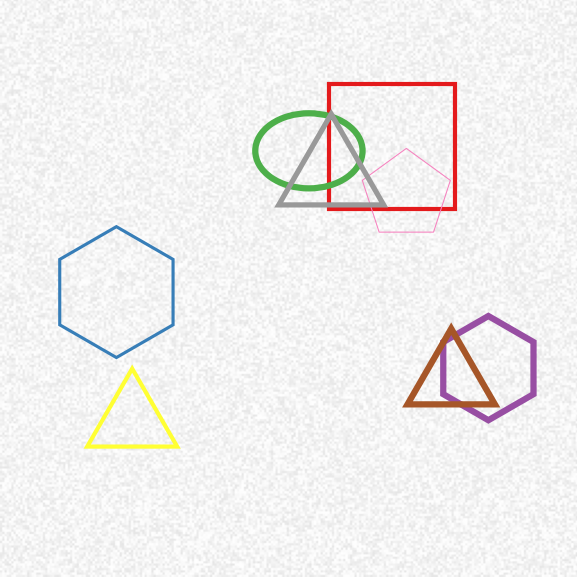[{"shape": "square", "thickness": 2, "radius": 0.54, "center": [0.679, 0.745]}, {"shape": "hexagon", "thickness": 1.5, "radius": 0.57, "center": [0.202, 0.493]}, {"shape": "oval", "thickness": 3, "radius": 0.46, "center": [0.535, 0.738]}, {"shape": "hexagon", "thickness": 3, "radius": 0.45, "center": [0.846, 0.362]}, {"shape": "triangle", "thickness": 2, "radius": 0.45, "center": [0.229, 0.271]}, {"shape": "triangle", "thickness": 3, "radius": 0.44, "center": [0.781, 0.343]}, {"shape": "pentagon", "thickness": 0.5, "radius": 0.4, "center": [0.704, 0.662]}, {"shape": "triangle", "thickness": 2.5, "radius": 0.52, "center": [0.574, 0.697]}]